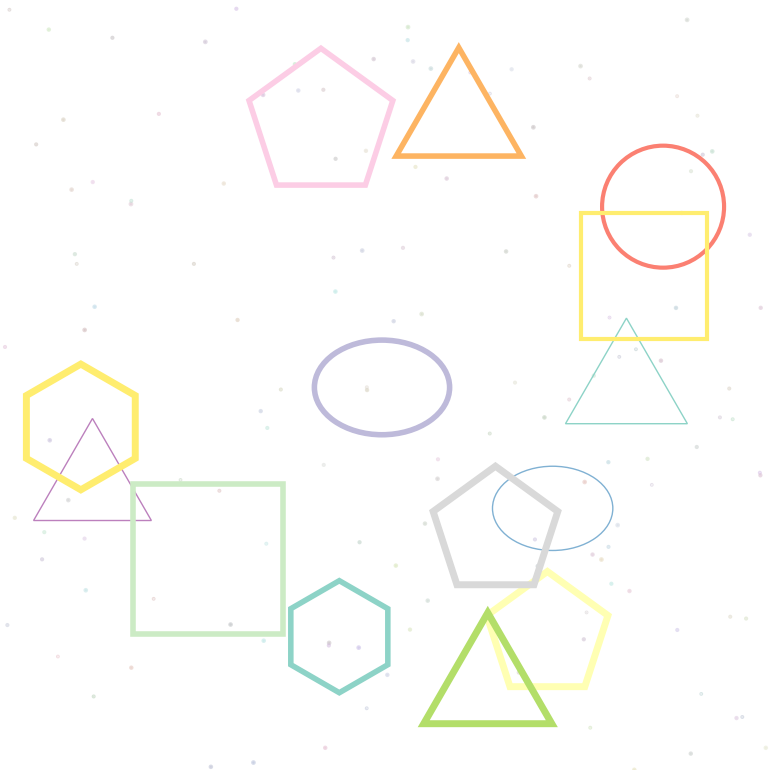[{"shape": "triangle", "thickness": 0.5, "radius": 0.46, "center": [0.814, 0.495]}, {"shape": "hexagon", "thickness": 2, "radius": 0.36, "center": [0.441, 0.173]}, {"shape": "pentagon", "thickness": 2.5, "radius": 0.41, "center": [0.711, 0.175]}, {"shape": "oval", "thickness": 2, "radius": 0.44, "center": [0.496, 0.497]}, {"shape": "circle", "thickness": 1.5, "radius": 0.4, "center": [0.861, 0.732]}, {"shape": "oval", "thickness": 0.5, "radius": 0.39, "center": [0.718, 0.34]}, {"shape": "triangle", "thickness": 2, "radius": 0.47, "center": [0.596, 0.844]}, {"shape": "triangle", "thickness": 2.5, "radius": 0.48, "center": [0.633, 0.108]}, {"shape": "pentagon", "thickness": 2, "radius": 0.49, "center": [0.417, 0.839]}, {"shape": "pentagon", "thickness": 2.5, "radius": 0.43, "center": [0.643, 0.309]}, {"shape": "triangle", "thickness": 0.5, "radius": 0.44, "center": [0.12, 0.368]}, {"shape": "square", "thickness": 2, "radius": 0.49, "center": [0.27, 0.274]}, {"shape": "square", "thickness": 1.5, "radius": 0.41, "center": [0.837, 0.642]}, {"shape": "hexagon", "thickness": 2.5, "radius": 0.41, "center": [0.105, 0.446]}]